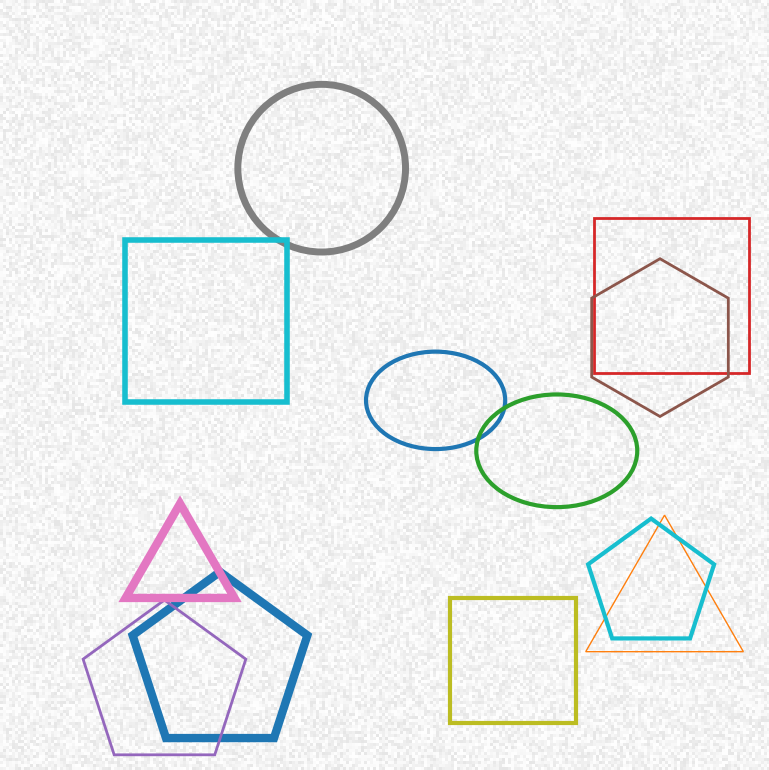[{"shape": "pentagon", "thickness": 3, "radius": 0.6, "center": [0.286, 0.138]}, {"shape": "oval", "thickness": 1.5, "radius": 0.45, "center": [0.566, 0.48]}, {"shape": "triangle", "thickness": 0.5, "radius": 0.59, "center": [0.863, 0.213]}, {"shape": "oval", "thickness": 1.5, "radius": 0.52, "center": [0.723, 0.415]}, {"shape": "square", "thickness": 1, "radius": 0.5, "center": [0.872, 0.616]}, {"shape": "pentagon", "thickness": 1, "radius": 0.56, "center": [0.214, 0.11]}, {"shape": "hexagon", "thickness": 1, "radius": 0.51, "center": [0.857, 0.562]}, {"shape": "triangle", "thickness": 3, "radius": 0.41, "center": [0.234, 0.264]}, {"shape": "circle", "thickness": 2.5, "radius": 0.54, "center": [0.418, 0.782]}, {"shape": "square", "thickness": 1.5, "radius": 0.41, "center": [0.667, 0.142]}, {"shape": "pentagon", "thickness": 1.5, "radius": 0.43, "center": [0.846, 0.24]}, {"shape": "square", "thickness": 2, "radius": 0.53, "center": [0.267, 0.583]}]